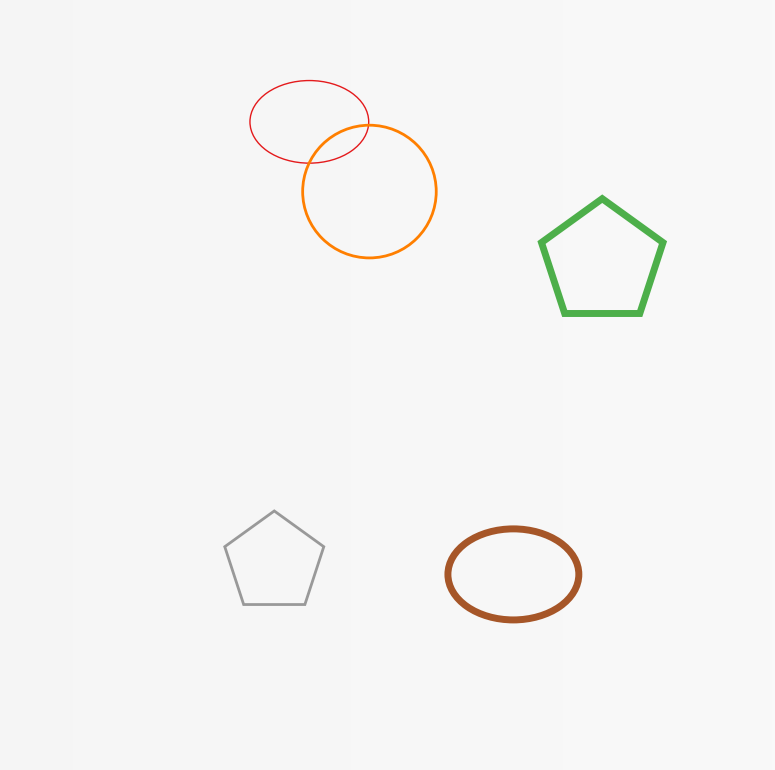[{"shape": "oval", "thickness": 0.5, "radius": 0.38, "center": [0.399, 0.842]}, {"shape": "pentagon", "thickness": 2.5, "radius": 0.41, "center": [0.777, 0.66]}, {"shape": "circle", "thickness": 1, "radius": 0.43, "center": [0.477, 0.751]}, {"shape": "oval", "thickness": 2.5, "radius": 0.42, "center": [0.662, 0.254]}, {"shape": "pentagon", "thickness": 1, "radius": 0.34, "center": [0.354, 0.269]}]